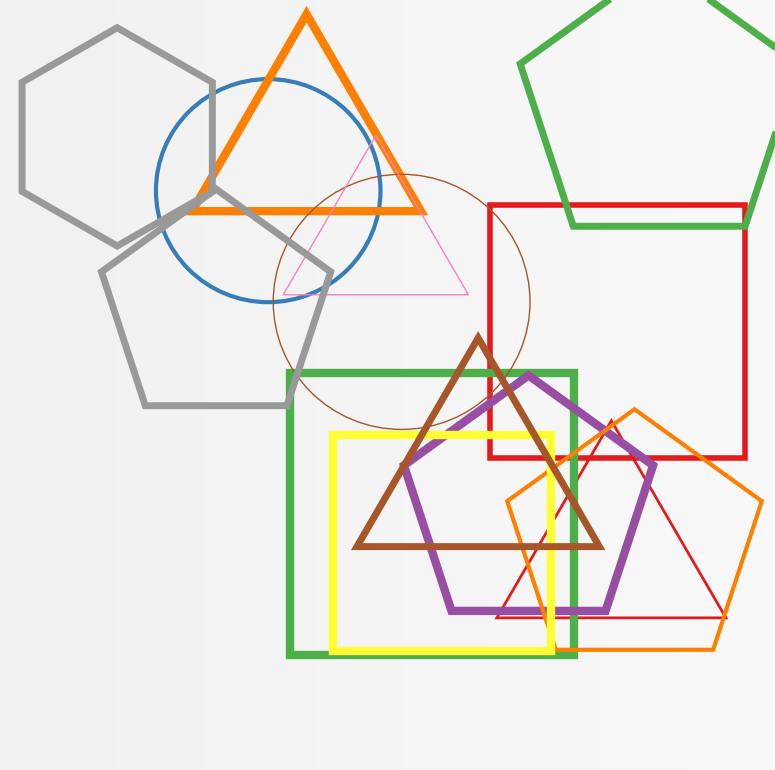[{"shape": "square", "thickness": 2, "radius": 0.82, "center": [0.797, 0.57]}, {"shape": "triangle", "thickness": 1, "radius": 0.85, "center": [0.789, 0.283]}, {"shape": "circle", "thickness": 1.5, "radius": 0.72, "center": [0.346, 0.752]}, {"shape": "square", "thickness": 3, "radius": 0.92, "center": [0.557, 0.333]}, {"shape": "pentagon", "thickness": 2.5, "radius": 0.94, "center": [0.851, 0.859]}, {"shape": "pentagon", "thickness": 3, "radius": 0.85, "center": [0.682, 0.343]}, {"shape": "pentagon", "thickness": 1.5, "radius": 0.86, "center": [0.819, 0.296]}, {"shape": "triangle", "thickness": 3, "radius": 0.85, "center": [0.396, 0.811]}, {"shape": "square", "thickness": 3, "radius": 0.7, "center": [0.57, 0.295]}, {"shape": "circle", "thickness": 0.5, "radius": 0.83, "center": [0.518, 0.608]}, {"shape": "triangle", "thickness": 2.5, "radius": 0.9, "center": [0.617, 0.38]}, {"shape": "triangle", "thickness": 0.5, "radius": 0.69, "center": [0.485, 0.686]}, {"shape": "hexagon", "thickness": 2.5, "radius": 0.71, "center": [0.151, 0.822]}, {"shape": "pentagon", "thickness": 2.5, "radius": 0.78, "center": [0.279, 0.599]}]